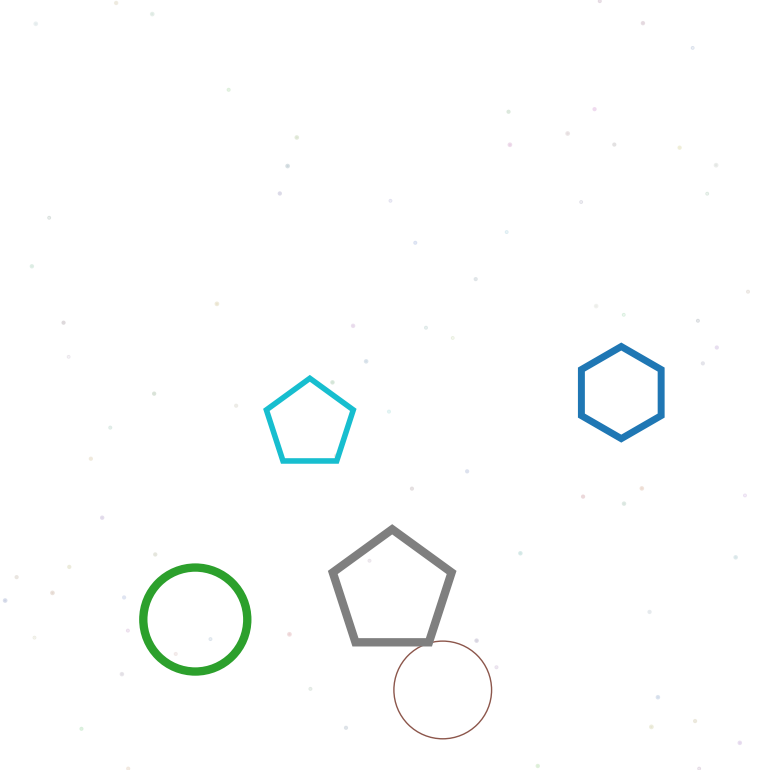[{"shape": "hexagon", "thickness": 2.5, "radius": 0.3, "center": [0.807, 0.49]}, {"shape": "circle", "thickness": 3, "radius": 0.34, "center": [0.254, 0.195]}, {"shape": "circle", "thickness": 0.5, "radius": 0.32, "center": [0.575, 0.104]}, {"shape": "pentagon", "thickness": 3, "radius": 0.41, "center": [0.509, 0.231]}, {"shape": "pentagon", "thickness": 2, "radius": 0.3, "center": [0.402, 0.449]}]